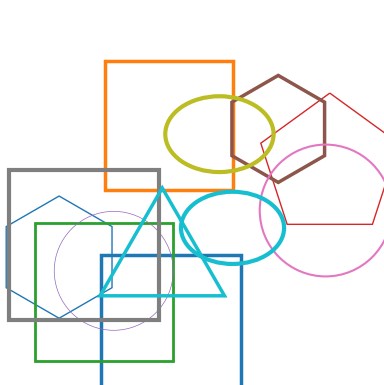[{"shape": "square", "thickness": 2.5, "radius": 0.91, "center": [0.444, 0.155]}, {"shape": "hexagon", "thickness": 1, "radius": 0.79, "center": [0.154, 0.332]}, {"shape": "square", "thickness": 2.5, "radius": 0.83, "center": [0.438, 0.674]}, {"shape": "square", "thickness": 2, "radius": 0.89, "center": [0.27, 0.241]}, {"shape": "pentagon", "thickness": 1, "radius": 0.94, "center": [0.857, 0.57]}, {"shape": "circle", "thickness": 0.5, "radius": 0.77, "center": [0.295, 0.297]}, {"shape": "hexagon", "thickness": 2.5, "radius": 0.69, "center": [0.723, 0.665]}, {"shape": "circle", "thickness": 1.5, "radius": 0.86, "center": [0.846, 0.453]}, {"shape": "square", "thickness": 3, "radius": 0.98, "center": [0.218, 0.363]}, {"shape": "oval", "thickness": 3, "radius": 0.7, "center": [0.57, 0.652]}, {"shape": "triangle", "thickness": 2.5, "radius": 0.93, "center": [0.421, 0.325]}, {"shape": "oval", "thickness": 3, "radius": 0.67, "center": [0.604, 0.408]}]